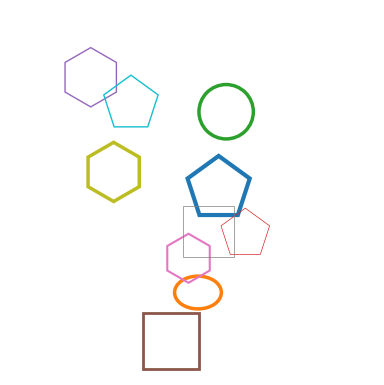[{"shape": "pentagon", "thickness": 3, "radius": 0.42, "center": [0.568, 0.51]}, {"shape": "oval", "thickness": 2.5, "radius": 0.3, "center": [0.514, 0.24]}, {"shape": "circle", "thickness": 2.5, "radius": 0.35, "center": [0.587, 0.71]}, {"shape": "pentagon", "thickness": 0.5, "radius": 0.33, "center": [0.637, 0.393]}, {"shape": "hexagon", "thickness": 1, "radius": 0.38, "center": [0.236, 0.799]}, {"shape": "square", "thickness": 2, "radius": 0.36, "center": [0.445, 0.114]}, {"shape": "hexagon", "thickness": 1.5, "radius": 0.32, "center": [0.49, 0.329]}, {"shape": "square", "thickness": 0.5, "radius": 0.33, "center": [0.542, 0.399]}, {"shape": "hexagon", "thickness": 2.5, "radius": 0.38, "center": [0.295, 0.553]}, {"shape": "pentagon", "thickness": 1, "radius": 0.37, "center": [0.34, 0.731]}]